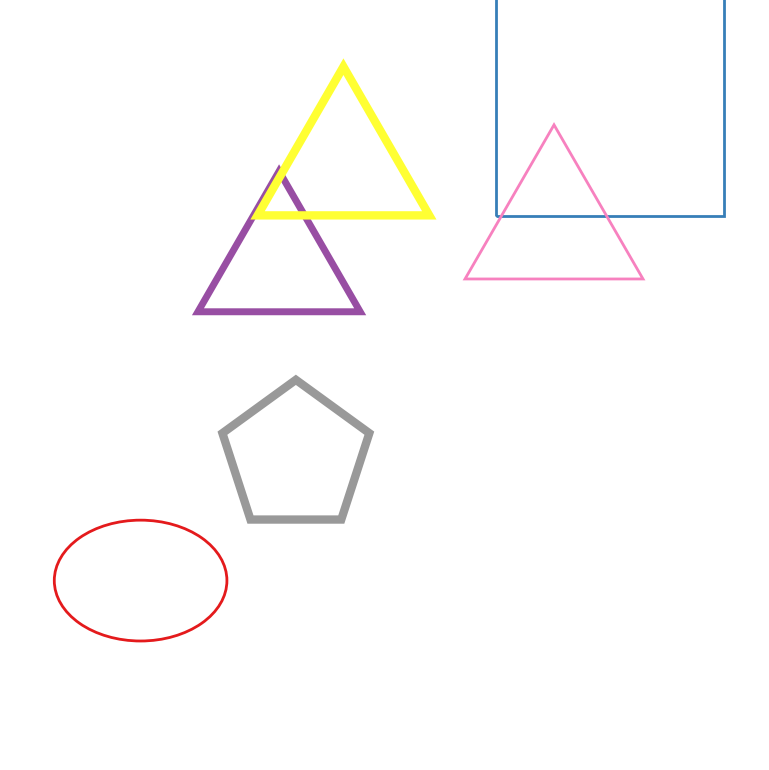[{"shape": "oval", "thickness": 1, "radius": 0.56, "center": [0.183, 0.246]}, {"shape": "square", "thickness": 1, "radius": 0.74, "center": [0.792, 0.868]}, {"shape": "triangle", "thickness": 2.5, "radius": 0.61, "center": [0.362, 0.656]}, {"shape": "triangle", "thickness": 3, "radius": 0.64, "center": [0.446, 0.785]}, {"shape": "triangle", "thickness": 1, "radius": 0.67, "center": [0.72, 0.704]}, {"shape": "pentagon", "thickness": 3, "radius": 0.5, "center": [0.384, 0.406]}]